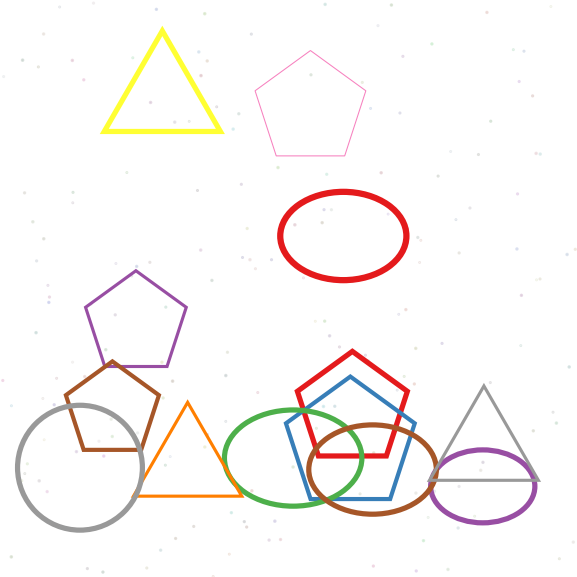[{"shape": "pentagon", "thickness": 2.5, "radius": 0.5, "center": [0.61, 0.291]}, {"shape": "oval", "thickness": 3, "radius": 0.55, "center": [0.595, 0.59]}, {"shape": "pentagon", "thickness": 2, "radius": 0.59, "center": [0.607, 0.23]}, {"shape": "oval", "thickness": 2.5, "radius": 0.59, "center": [0.508, 0.206]}, {"shape": "oval", "thickness": 2.5, "radius": 0.45, "center": [0.836, 0.157]}, {"shape": "pentagon", "thickness": 1.5, "radius": 0.46, "center": [0.235, 0.439]}, {"shape": "triangle", "thickness": 1.5, "radius": 0.54, "center": [0.325, 0.194]}, {"shape": "triangle", "thickness": 2.5, "radius": 0.58, "center": [0.281, 0.83]}, {"shape": "pentagon", "thickness": 2, "radius": 0.42, "center": [0.195, 0.289]}, {"shape": "oval", "thickness": 2.5, "radius": 0.55, "center": [0.645, 0.186]}, {"shape": "pentagon", "thickness": 0.5, "radius": 0.5, "center": [0.538, 0.811]}, {"shape": "triangle", "thickness": 1.5, "radius": 0.54, "center": [0.838, 0.222]}, {"shape": "circle", "thickness": 2.5, "radius": 0.54, "center": [0.138, 0.189]}]